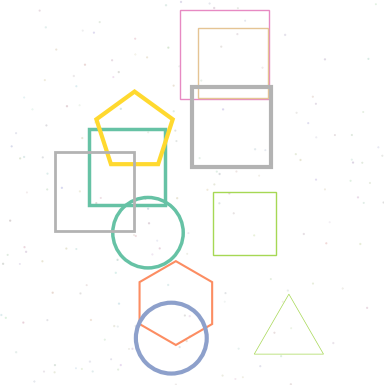[{"shape": "circle", "thickness": 2.5, "radius": 0.46, "center": [0.384, 0.396]}, {"shape": "square", "thickness": 2.5, "radius": 0.49, "center": [0.33, 0.566]}, {"shape": "hexagon", "thickness": 1.5, "radius": 0.54, "center": [0.457, 0.213]}, {"shape": "circle", "thickness": 3, "radius": 0.46, "center": [0.445, 0.122]}, {"shape": "square", "thickness": 1, "radius": 0.58, "center": [0.582, 0.859]}, {"shape": "triangle", "thickness": 0.5, "radius": 0.52, "center": [0.75, 0.132]}, {"shape": "square", "thickness": 1, "radius": 0.41, "center": [0.635, 0.42]}, {"shape": "pentagon", "thickness": 3, "radius": 0.52, "center": [0.349, 0.658]}, {"shape": "square", "thickness": 1, "radius": 0.46, "center": [0.606, 0.837]}, {"shape": "square", "thickness": 2, "radius": 0.51, "center": [0.246, 0.502]}, {"shape": "square", "thickness": 3, "radius": 0.52, "center": [0.601, 0.67]}]